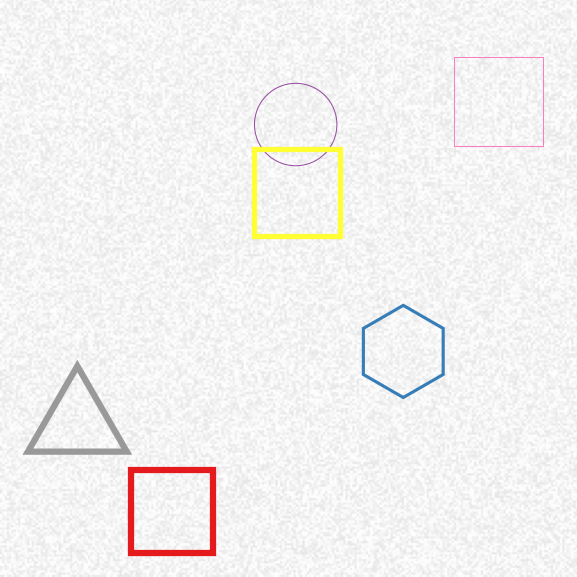[{"shape": "square", "thickness": 3, "radius": 0.36, "center": [0.298, 0.113]}, {"shape": "hexagon", "thickness": 1.5, "radius": 0.4, "center": [0.698, 0.391]}, {"shape": "circle", "thickness": 0.5, "radius": 0.36, "center": [0.512, 0.783]}, {"shape": "square", "thickness": 2.5, "radius": 0.37, "center": [0.515, 0.666]}, {"shape": "square", "thickness": 0.5, "radius": 0.39, "center": [0.864, 0.823]}, {"shape": "triangle", "thickness": 3, "radius": 0.49, "center": [0.134, 0.266]}]